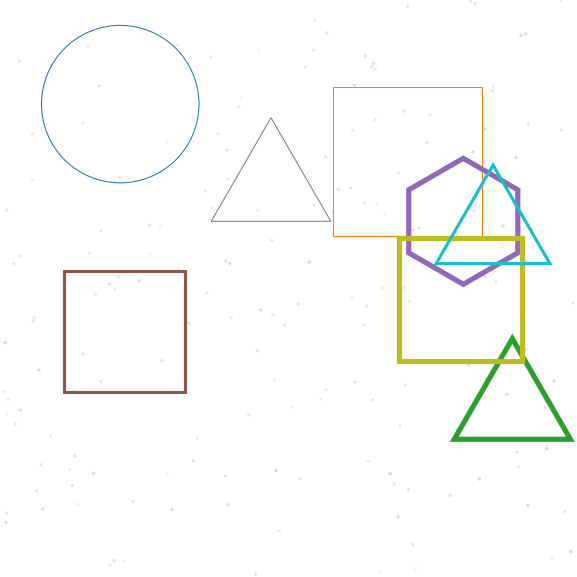[{"shape": "circle", "thickness": 0.5, "radius": 0.68, "center": [0.208, 0.819]}, {"shape": "square", "thickness": 0.5, "radius": 0.64, "center": [0.706, 0.72]}, {"shape": "triangle", "thickness": 2.5, "radius": 0.58, "center": [0.887, 0.297]}, {"shape": "hexagon", "thickness": 2.5, "radius": 0.55, "center": [0.802, 0.616]}, {"shape": "square", "thickness": 1.5, "radius": 0.52, "center": [0.215, 0.424]}, {"shape": "triangle", "thickness": 0.5, "radius": 0.6, "center": [0.469, 0.676]}, {"shape": "square", "thickness": 2.5, "radius": 0.53, "center": [0.797, 0.48]}, {"shape": "triangle", "thickness": 1.5, "radius": 0.57, "center": [0.854, 0.6]}]